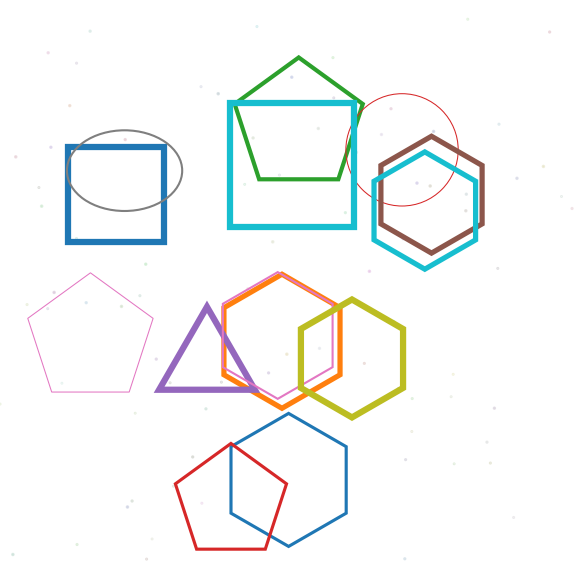[{"shape": "hexagon", "thickness": 1.5, "radius": 0.58, "center": [0.5, 0.168]}, {"shape": "square", "thickness": 3, "radius": 0.41, "center": [0.201, 0.662]}, {"shape": "hexagon", "thickness": 2.5, "radius": 0.58, "center": [0.488, 0.408]}, {"shape": "pentagon", "thickness": 2, "radius": 0.58, "center": [0.517, 0.783]}, {"shape": "circle", "thickness": 0.5, "radius": 0.49, "center": [0.696, 0.74]}, {"shape": "pentagon", "thickness": 1.5, "radius": 0.51, "center": [0.4, 0.13]}, {"shape": "triangle", "thickness": 3, "radius": 0.48, "center": [0.358, 0.372]}, {"shape": "hexagon", "thickness": 2.5, "radius": 0.51, "center": [0.747, 0.662]}, {"shape": "pentagon", "thickness": 0.5, "radius": 0.57, "center": [0.157, 0.413]}, {"shape": "hexagon", "thickness": 1, "radius": 0.55, "center": [0.481, 0.418]}, {"shape": "oval", "thickness": 1, "radius": 0.5, "center": [0.216, 0.704]}, {"shape": "hexagon", "thickness": 3, "radius": 0.51, "center": [0.609, 0.378]}, {"shape": "hexagon", "thickness": 2.5, "radius": 0.51, "center": [0.736, 0.635]}, {"shape": "square", "thickness": 3, "radius": 0.54, "center": [0.505, 0.713]}]